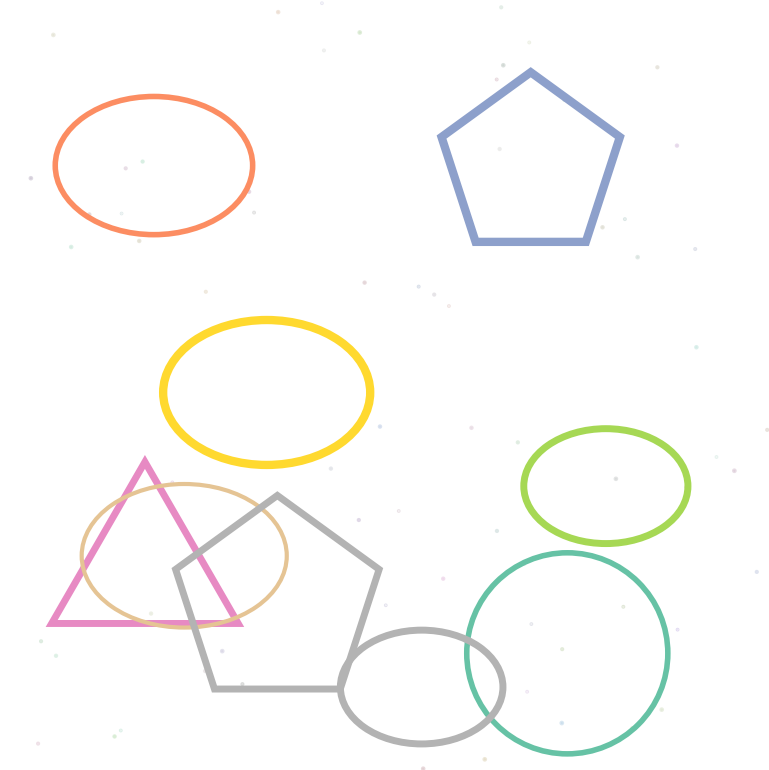[{"shape": "circle", "thickness": 2, "radius": 0.65, "center": [0.737, 0.152]}, {"shape": "oval", "thickness": 2, "radius": 0.64, "center": [0.2, 0.785]}, {"shape": "pentagon", "thickness": 3, "radius": 0.61, "center": [0.689, 0.784]}, {"shape": "triangle", "thickness": 2.5, "radius": 0.7, "center": [0.188, 0.26]}, {"shape": "oval", "thickness": 2.5, "radius": 0.53, "center": [0.787, 0.369]}, {"shape": "oval", "thickness": 3, "radius": 0.67, "center": [0.346, 0.49]}, {"shape": "oval", "thickness": 1.5, "radius": 0.67, "center": [0.239, 0.278]}, {"shape": "pentagon", "thickness": 2.5, "radius": 0.69, "center": [0.36, 0.218]}, {"shape": "oval", "thickness": 2.5, "radius": 0.53, "center": [0.548, 0.108]}]